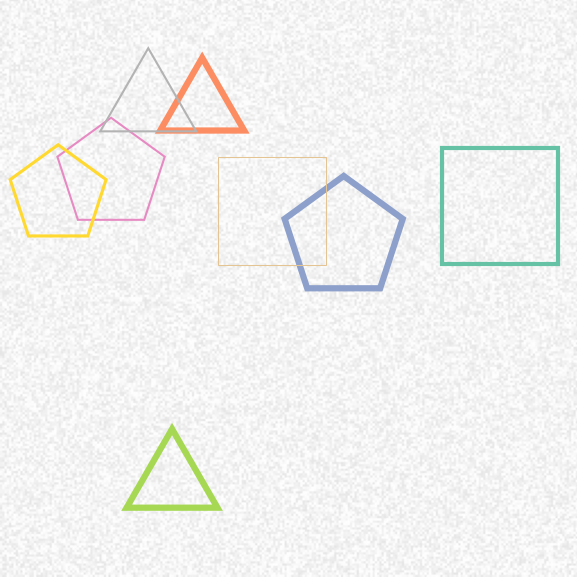[{"shape": "square", "thickness": 2, "radius": 0.5, "center": [0.866, 0.642]}, {"shape": "triangle", "thickness": 3, "radius": 0.42, "center": [0.35, 0.815]}, {"shape": "pentagon", "thickness": 3, "radius": 0.54, "center": [0.595, 0.587]}, {"shape": "pentagon", "thickness": 1, "radius": 0.49, "center": [0.192, 0.698]}, {"shape": "triangle", "thickness": 3, "radius": 0.45, "center": [0.298, 0.165]}, {"shape": "pentagon", "thickness": 1.5, "radius": 0.44, "center": [0.101, 0.661]}, {"shape": "square", "thickness": 0.5, "radius": 0.47, "center": [0.471, 0.634]}, {"shape": "triangle", "thickness": 1, "radius": 0.48, "center": [0.257, 0.82]}]